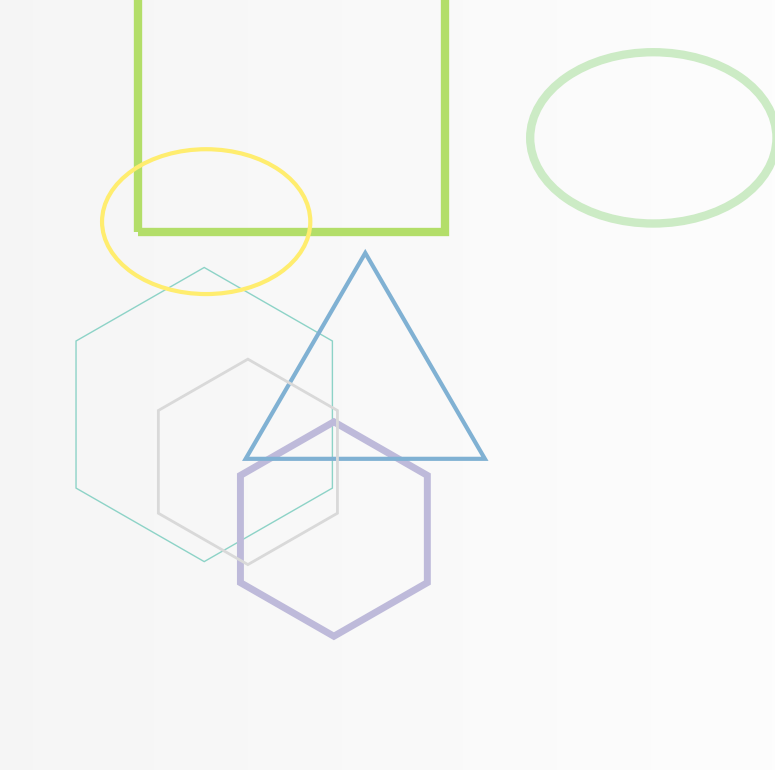[{"shape": "hexagon", "thickness": 0.5, "radius": 0.95, "center": [0.263, 0.462]}, {"shape": "hexagon", "thickness": 2.5, "radius": 0.7, "center": [0.431, 0.313]}, {"shape": "triangle", "thickness": 1.5, "radius": 0.89, "center": [0.471, 0.493]}, {"shape": "square", "thickness": 3, "radius": 0.99, "center": [0.376, 0.896]}, {"shape": "hexagon", "thickness": 1, "radius": 0.67, "center": [0.32, 0.4]}, {"shape": "oval", "thickness": 3, "radius": 0.79, "center": [0.843, 0.821]}, {"shape": "oval", "thickness": 1.5, "radius": 0.67, "center": [0.266, 0.712]}]